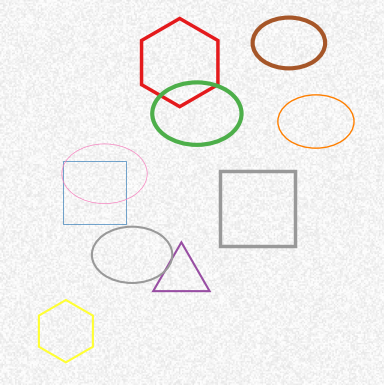[{"shape": "hexagon", "thickness": 2.5, "radius": 0.57, "center": [0.467, 0.837]}, {"shape": "square", "thickness": 0.5, "radius": 0.41, "center": [0.246, 0.5]}, {"shape": "oval", "thickness": 3, "radius": 0.58, "center": [0.511, 0.705]}, {"shape": "triangle", "thickness": 1.5, "radius": 0.42, "center": [0.471, 0.286]}, {"shape": "oval", "thickness": 1, "radius": 0.49, "center": [0.821, 0.684]}, {"shape": "hexagon", "thickness": 1.5, "radius": 0.4, "center": [0.171, 0.14]}, {"shape": "oval", "thickness": 3, "radius": 0.47, "center": [0.75, 0.888]}, {"shape": "oval", "thickness": 0.5, "radius": 0.55, "center": [0.272, 0.549]}, {"shape": "oval", "thickness": 1.5, "radius": 0.52, "center": [0.343, 0.338]}, {"shape": "square", "thickness": 2.5, "radius": 0.49, "center": [0.669, 0.458]}]